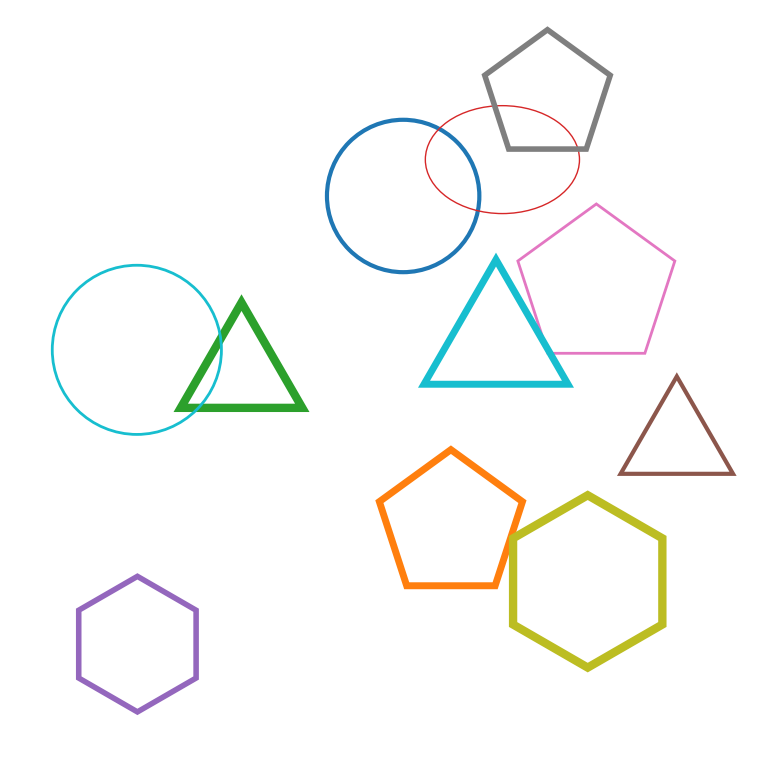[{"shape": "circle", "thickness": 1.5, "radius": 0.49, "center": [0.524, 0.745]}, {"shape": "pentagon", "thickness": 2.5, "radius": 0.49, "center": [0.586, 0.318]}, {"shape": "triangle", "thickness": 3, "radius": 0.46, "center": [0.314, 0.516]}, {"shape": "oval", "thickness": 0.5, "radius": 0.5, "center": [0.652, 0.793]}, {"shape": "hexagon", "thickness": 2, "radius": 0.44, "center": [0.178, 0.163]}, {"shape": "triangle", "thickness": 1.5, "radius": 0.42, "center": [0.879, 0.427]}, {"shape": "pentagon", "thickness": 1, "radius": 0.54, "center": [0.774, 0.628]}, {"shape": "pentagon", "thickness": 2, "radius": 0.43, "center": [0.711, 0.876]}, {"shape": "hexagon", "thickness": 3, "radius": 0.56, "center": [0.763, 0.245]}, {"shape": "triangle", "thickness": 2.5, "radius": 0.54, "center": [0.644, 0.555]}, {"shape": "circle", "thickness": 1, "radius": 0.55, "center": [0.178, 0.546]}]